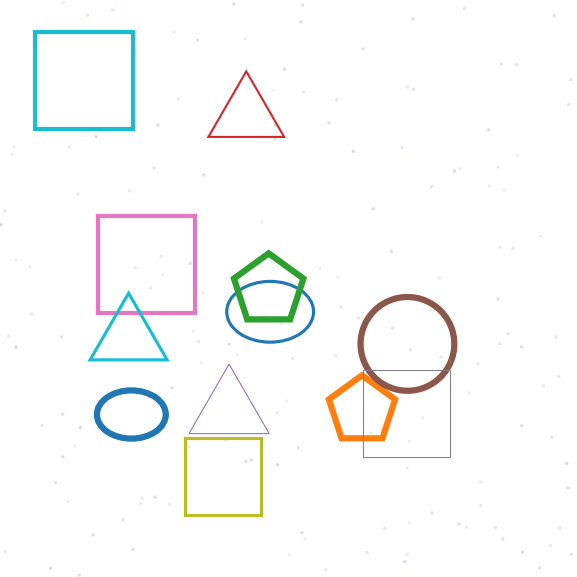[{"shape": "oval", "thickness": 3, "radius": 0.3, "center": [0.227, 0.281]}, {"shape": "oval", "thickness": 1.5, "radius": 0.38, "center": [0.468, 0.459]}, {"shape": "pentagon", "thickness": 3, "radius": 0.3, "center": [0.627, 0.289]}, {"shape": "pentagon", "thickness": 3, "radius": 0.32, "center": [0.465, 0.497]}, {"shape": "triangle", "thickness": 1, "radius": 0.38, "center": [0.426, 0.8]}, {"shape": "triangle", "thickness": 0.5, "radius": 0.4, "center": [0.397, 0.288]}, {"shape": "circle", "thickness": 3, "radius": 0.41, "center": [0.706, 0.404]}, {"shape": "square", "thickness": 2, "radius": 0.42, "center": [0.253, 0.542]}, {"shape": "square", "thickness": 0.5, "radius": 0.38, "center": [0.705, 0.284]}, {"shape": "square", "thickness": 1.5, "radius": 0.33, "center": [0.386, 0.174]}, {"shape": "square", "thickness": 2, "radius": 0.42, "center": [0.146, 0.86]}, {"shape": "triangle", "thickness": 1.5, "radius": 0.38, "center": [0.223, 0.414]}]